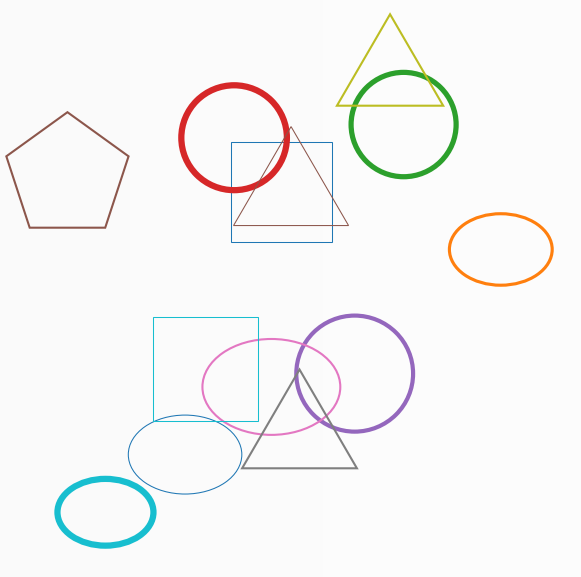[{"shape": "square", "thickness": 0.5, "radius": 0.43, "center": [0.484, 0.666]}, {"shape": "oval", "thickness": 0.5, "radius": 0.49, "center": [0.318, 0.212]}, {"shape": "oval", "thickness": 1.5, "radius": 0.44, "center": [0.862, 0.567]}, {"shape": "circle", "thickness": 2.5, "radius": 0.45, "center": [0.694, 0.783]}, {"shape": "circle", "thickness": 3, "radius": 0.45, "center": [0.403, 0.761]}, {"shape": "circle", "thickness": 2, "radius": 0.5, "center": [0.61, 0.352]}, {"shape": "pentagon", "thickness": 1, "radius": 0.55, "center": [0.116, 0.694]}, {"shape": "triangle", "thickness": 0.5, "radius": 0.57, "center": [0.501, 0.666]}, {"shape": "oval", "thickness": 1, "radius": 0.59, "center": [0.467, 0.329]}, {"shape": "triangle", "thickness": 1, "radius": 0.57, "center": [0.515, 0.245]}, {"shape": "triangle", "thickness": 1, "radius": 0.53, "center": [0.671, 0.869]}, {"shape": "oval", "thickness": 3, "radius": 0.41, "center": [0.181, 0.112]}, {"shape": "square", "thickness": 0.5, "radius": 0.45, "center": [0.354, 0.36]}]